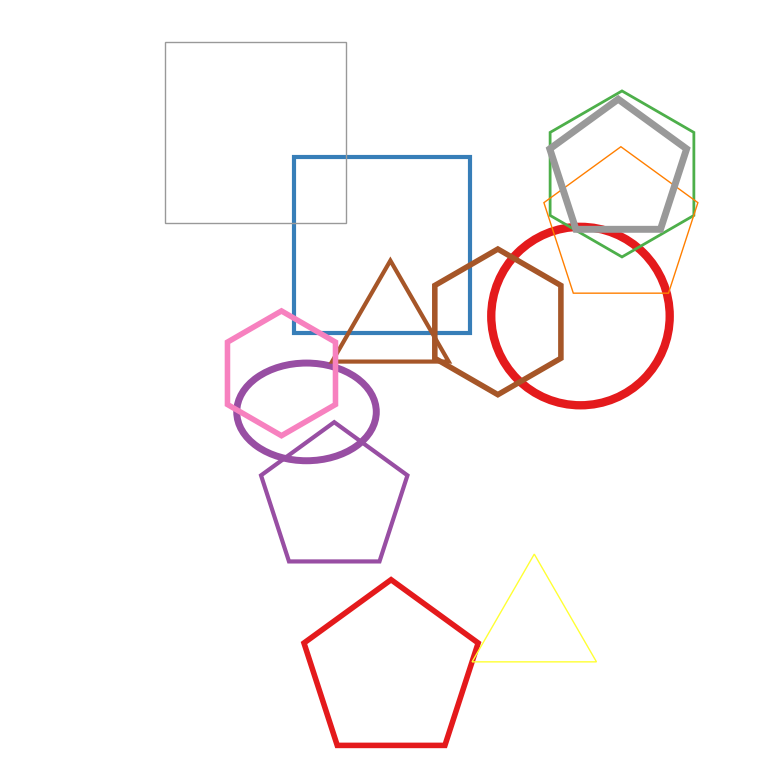[{"shape": "circle", "thickness": 3, "radius": 0.58, "center": [0.754, 0.59]}, {"shape": "pentagon", "thickness": 2, "radius": 0.59, "center": [0.508, 0.128]}, {"shape": "square", "thickness": 1.5, "radius": 0.57, "center": [0.496, 0.682]}, {"shape": "hexagon", "thickness": 1, "radius": 0.54, "center": [0.808, 0.774]}, {"shape": "oval", "thickness": 2.5, "radius": 0.45, "center": [0.398, 0.465]}, {"shape": "pentagon", "thickness": 1.5, "radius": 0.5, "center": [0.434, 0.352]}, {"shape": "pentagon", "thickness": 0.5, "radius": 0.53, "center": [0.806, 0.704]}, {"shape": "triangle", "thickness": 0.5, "radius": 0.47, "center": [0.694, 0.187]}, {"shape": "hexagon", "thickness": 2, "radius": 0.47, "center": [0.647, 0.582]}, {"shape": "triangle", "thickness": 1.5, "radius": 0.44, "center": [0.507, 0.574]}, {"shape": "hexagon", "thickness": 2, "radius": 0.4, "center": [0.366, 0.515]}, {"shape": "pentagon", "thickness": 2.5, "radius": 0.47, "center": [0.803, 0.778]}, {"shape": "square", "thickness": 0.5, "radius": 0.59, "center": [0.332, 0.828]}]